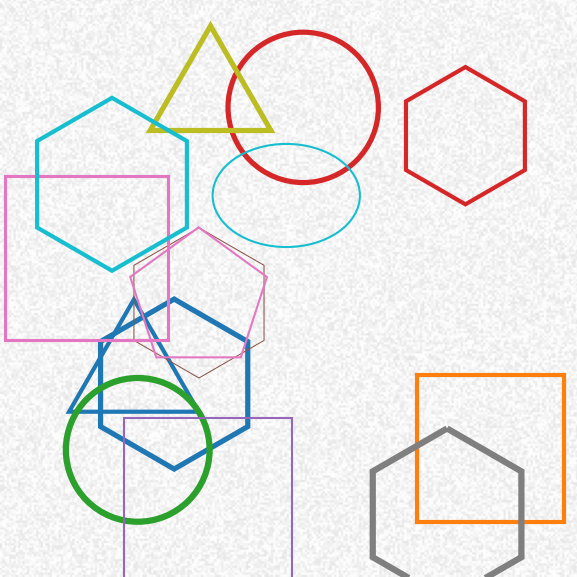[{"shape": "triangle", "thickness": 2, "radius": 0.65, "center": [0.232, 0.351]}, {"shape": "hexagon", "thickness": 2.5, "radius": 0.74, "center": [0.302, 0.334]}, {"shape": "square", "thickness": 2, "radius": 0.64, "center": [0.849, 0.223]}, {"shape": "circle", "thickness": 3, "radius": 0.62, "center": [0.239, 0.22]}, {"shape": "hexagon", "thickness": 2, "radius": 0.59, "center": [0.806, 0.764]}, {"shape": "circle", "thickness": 2.5, "radius": 0.65, "center": [0.525, 0.813]}, {"shape": "square", "thickness": 1, "radius": 0.73, "center": [0.36, 0.131]}, {"shape": "hexagon", "thickness": 0.5, "radius": 0.65, "center": [0.345, 0.475]}, {"shape": "pentagon", "thickness": 1, "radius": 0.62, "center": [0.344, 0.481]}, {"shape": "square", "thickness": 1.5, "radius": 0.71, "center": [0.15, 0.552]}, {"shape": "hexagon", "thickness": 3, "radius": 0.74, "center": [0.774, 0.109]}, {"shape": "triangle", "thickness": 2.5, "radius": 0.6, "center": [0.365, 0.834]}, {"shape": "hexagon", "thickness": 2, "radius": 0.75, "center": [0.194, 0.68]}, {"shape": "oval", "thickness": 1, "radius": 0.64, "center": [0.496, 0.661]}]